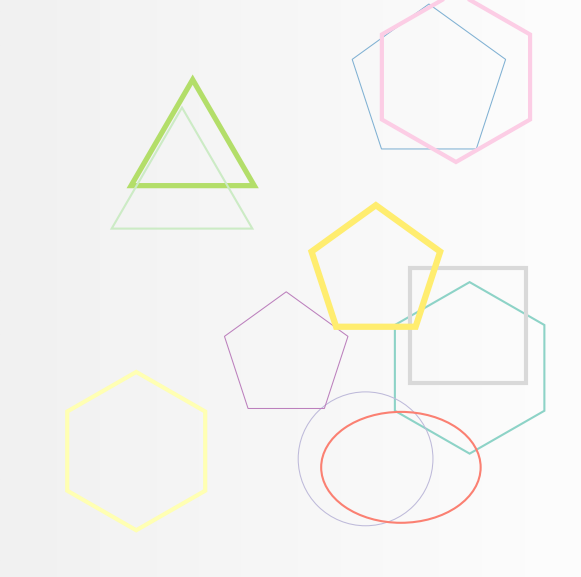[{"shape": "hexagon", "thickness": 1, "radius": 0.74, "center": [0.808, 0.362]}, {"shape": "hexagon", "thickness": 2, "radius": 0.69, "center": [0.234, 0.218]}, {"shape": "circle", "thickness": 0.5, "radius": 0.58, "center": [0.629, 0.205]}, {"shape": "oval", "thickness": 1, "radius": 0.69, "center": [0.69, 0.19]}, {"shape": "pentagon", "thickness": 0.5, "radius": 0.69, "center": [0.738, 0.853]}, {"shape": "triangle", "thickness": 2.5, "radius": 0.61, "center": [0.331, 0.739]}, {"shape": "hexagon", "thickness": 2, "radius": 0.74, "center": [0.784, 0.866]}, {"shape": "square", "thickness": 2, "radius": 0.5, "center": [0.805, 0.436]}, {"shape": "pentagon", "thickness": 0.5, "radius": 0.56, "center": [0.492, 0.382]}, {"shape": "triangle", "thickness": 1, "radius": 0.7, "center": [0.313, 0.673]}, {"shape": "pentagon", "thickness": 3, "radius": 0.58, "center": [0.647, 0.527]}]